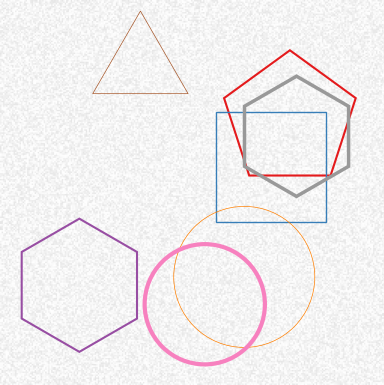[{"shape": "pentagon", "thickness": 1.5, "radius": 0.9, "center": [0.753, 0.69]}, {"shape": "square", "thickness": 1, "radius": 0.71, "center": [0.704, 0.566]}, {"shape": "hexagon", "thickness": 1.5, "radius": 0.86, "center": [0.206, 0.259]}, {"shape": "circle", "thickness": 0.5, "radius": 0.92, "center": [0.634, 0.281]}, {"shape": "triangle", "thickness": 0.5, "radius": 0.72, "center": [0.365, 0.828]}, {"shape": "circle", "thickness": 3, "radius": 0.78, "center": [0.532, 0.21]}, {"shape": "hexagon", "thickness": 2.5, "radius": 0.78, "center": [0.77, 0.646]}]